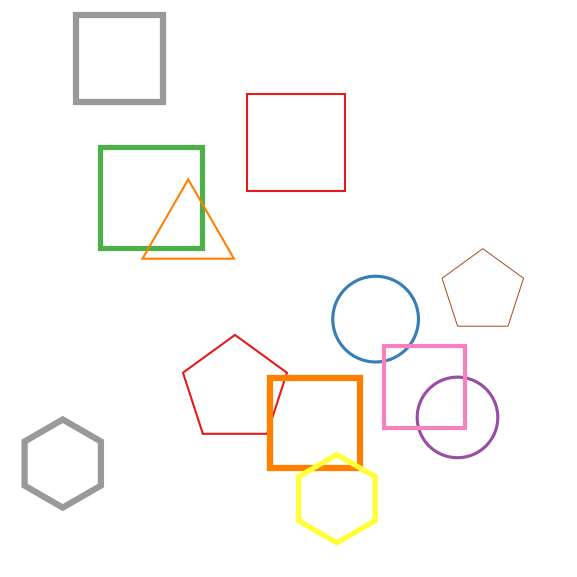[{"shape": "pentagon", "thickness": 1, "radius": 0.47, "center": [0.407, 0.325]}, {"shape": "square", "thickness": 1, "radius": 0.42, "center": [0.512, 0.753]}, {"shape": "circle", "thickness": 1.5, "radius": 0.37, "center": [0.65, 0.447]}, {"shape": "square", "thickness": 2.5, "radius": 0.44, "center": [0.262, 0.657]}, {"shape": "circle", "thickness": 1.5, "radius": 0.35, "center": [0.792, 0.276]}, {"shape": "square", "thickness": 3, "radius": 0.39, "center": [0.546, 0.266]}, {"shape": "triangle", "thickness": 1, "radius": 0.46, "center": [0.326, 0.597]}, {"shape": "hexagon", "thickness": 2.5, "radius": 0.38, "center": [0.583, 0.136]}, {"shape": "pentagon", "thickness": 0.5, "radius": 0.37, "center": [0.836, 0.494]}, {"shape": "square", "thickness": 2, "radius": 0.35, "center": [0.735, 0.329]}, {"shape": "hexagon", "thickness": 3, "radius": 0.38, "center": [0.109, 0.196]}, {"shape": "square", "thickness": 3, "radius": 0.38, "center": [0.208, 0.898]}]